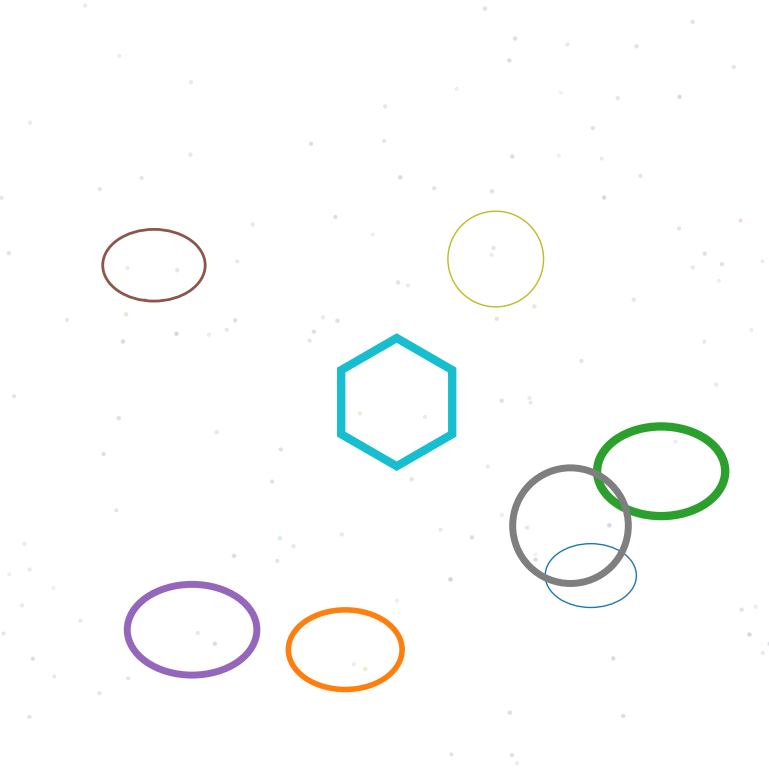[{"shape": "oval", "thickness": 0.5, "radius": 0.3, "center": [0.767, 0.252]}, {"shape": "oval", "thickness": 2, "radius": 0.37, "center": [0.448, 0.156]}, {"shape": "oval", "thickness": 3, "radius": 0.42, "center": [0.859, 0.388]}, {"shape": "oval", "thickness": 2.5, "radius": 0.42, "center": [0.249, 0.182]}, {"shape": "oval", "thickness": 1, "radius": 0.33, "center": [0.2, 0.656]}, {"shape": "circle", "thickness": 2.5, "radius": 0.38, "center": [0.741, 0.317]}, {"shape": "circle", "thickness": 0.5, "radius": 0.31, "center": [0.644, 0.664]}, {"shape": "hexagon", "thickness": 3, "radius": 0.42, "center": [0.515, 0.478]}]